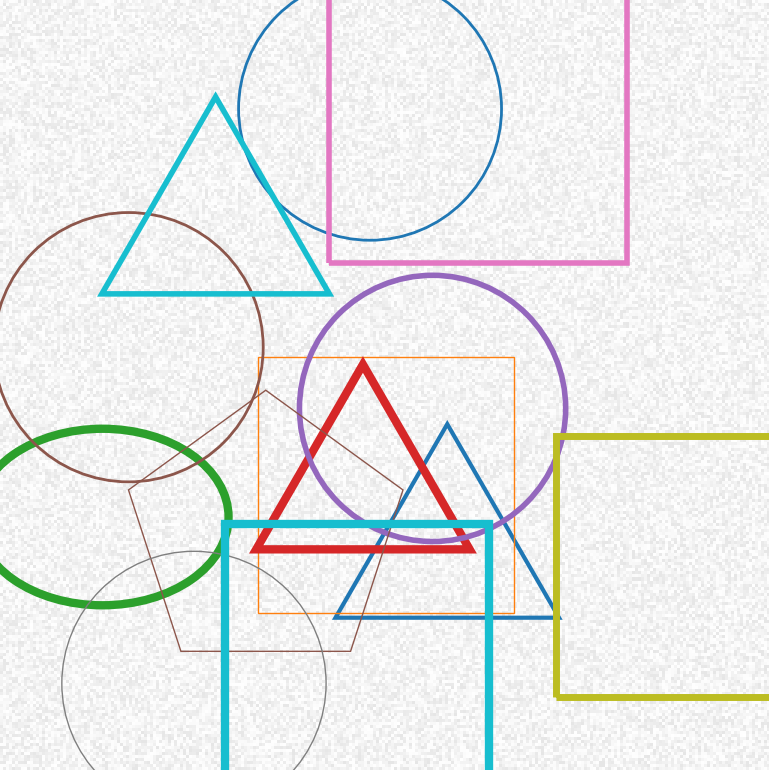[{"shape": "triangle", "thickness": 1.5, "radius": 0.84, "center": [0.581, 0.282]}, {"shape": "circle", "thickness": 1, "radius": 0.85, "center": [0.481, 0.859]}, {"shape": "square", "thickness": 0.5, "radius": 0.83, "center": [0.502, 0.37]}, {"shape": "oval", "thickness": 3, "radius": 0.82, "center": [0.133, 0.329]}, {"shape": "triangle", "thickness": 3, "radius": 0.8, "center": [0.471, 0.367]}, {"shape": "circle", "thickness": 2, "radius": 0.86, "center": [0.562, 0.47]}, {"shape": "pentagon", "thickness": 0.5, "radius": 0.94, "center": [0.345, 0.306]}, {"shape": "circle", "thickness": 1, "radius": 0.87, "center": [0.167, 0.549]}, {"shape": "square", "thickness": 2, "radius": 0.97, "center": [0.62, 0.852]}, {"shape": "circle", "thickness": 0.5, "radius": 0.86, "center": [0.252, 0.112]}, {"shape": "square", "thickness": 2.5, "radius": 0.85, "center": [0.891, 0.265]}, {"shape": "square", "thickness": 3, "radius": 0.86, "center": [0.464, 0.149]}, {"shape": "triangle", "thickness": 2, "radius": 0.85, "center": [0.28, 0.704]}]